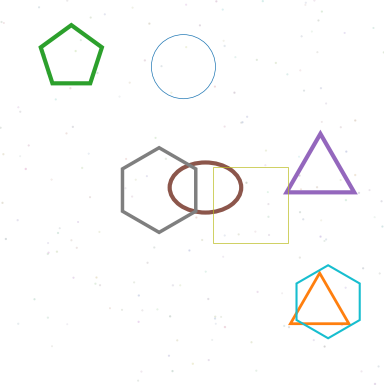[{"shape": "circle", "thickness": 0.5, "radius": 0.42, "center": [0.476, 0.827]}, {"shape": "triangle", "thickness": 2, "radius": 0.44, "center": [0.83, 0.203]}, {"shape": "pentagon", "thickness": 3, "radius": 0.42, "center": [0.185, 0.851]}, {"shape": "triangle", "thickness": 3, "radius": 0.51, "center": [0.832, 0.551]}, {"shape": "oval", "thickness": 3, "radius": 0.46, "center": [0.534, 0.513]}, {"shape": "hexagon", "thickness": 2.5, "radius": 0.55, "center": [0.413, 0.506]}, {"shape": "square", "thickness": 0.5, "radius": 0.49, "center": [0.651, 0.467]}, {"shape": "hexagon", "thickness": 1.5, "radius": 0.47, "center": [0.852, 0.216]}]